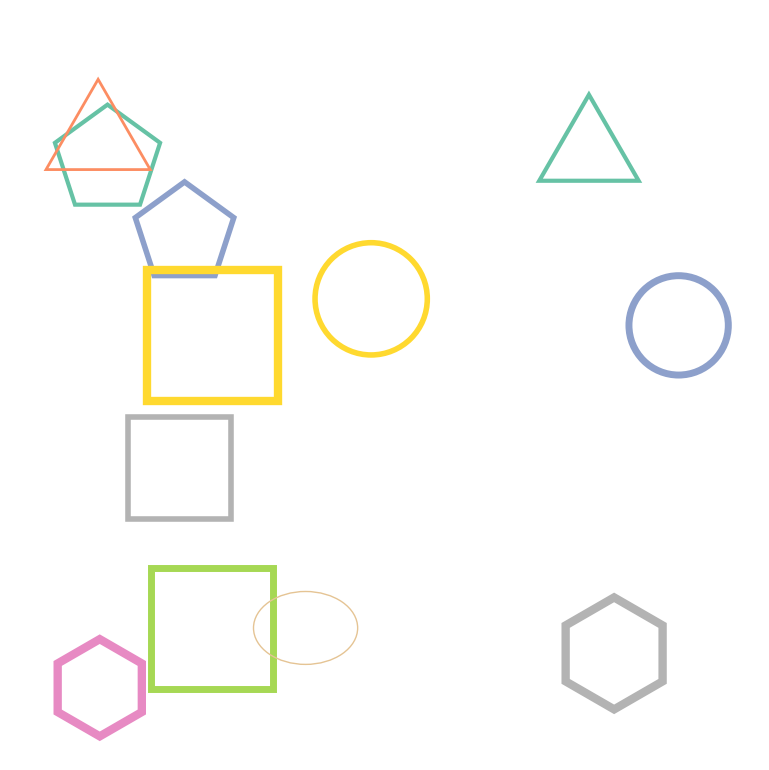[{"shape": "pentagon", "thickness": 1.5, "radius": 0.36, "center": [0.14, 0.792]}, {"shape": "triangle", "thickness": 1.5, "radius": 0.37, "center": [0.765, 0.803]}, {"shape": "triangle", "thickness": 1, "radius": 0.39, "center": [0.127, 0.819]}, {"shape": "circle", "thickness": 2.5, "radius": 0.32, "center": [0.881, 0.577]}, {"shape": "pentagon", "thickness": 2, "radius": 0.34, "center": [0.24, 0.697]}, {"shape": "hexagon", "thickness": 3, "radius": 0.32, "center": [0.13, 0.107]}, {"shape": "square", "thickness": 2.5, "radius": 0.4, "center": [0.276, 0.184]}, {"shape": "square", "thickness": 3, "radius": 0.43, "center": [0.276, 0.564]}, {"shape": "circle", "thickness": 2, "radius": 0.36, "center": [0.482, 0.612]}, {"shape": "oval", "thickness": 0.5, "radius": 0.34, "center": [0.397, 0.184]}, {"shape": "square", "thickness": 2, "radius": 0.33, "center": [0.233, 0.393]}, {"shape": "hexagon", "thickness": 3, "radius": 0.36, "center": [0.798, 0.151]}]